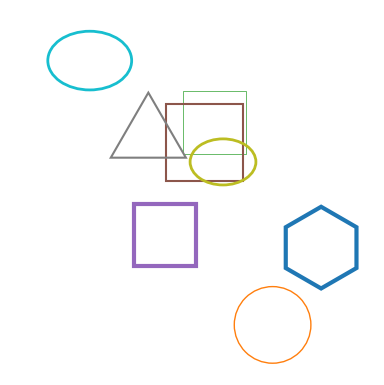[{"shape": "hexagon", "thickness": 3, "radius": 0.53, "center": [0.834, 0.357]}, {"shape": "circle", "thickness": 1, "radius": 0.5, "center": [0.708, 0.156]}, {"shape": "square", "thickness": 0.5, "radius": 0.41, "center": [0.558, 0.682]}, {"shape": "square", "thickness": 3, "radius": 0.4, "center": [0.428, 0.39]}, {"shape": "square", "thickness": 1.5, "radius": 0.5, "center": [0.531, 0.631]}, {"shape": "triangle", "thickness": 1.5, "radius": 0.56, "center": [0.385, 0.647]}, {"shape": "oval", "thickness": 2, "radius": 0.43, "center": [0.579, 0.579]}, {"shape": "oval", "thickness": 2, "radius": 0.54, "center": [0.233, 0.843]}]